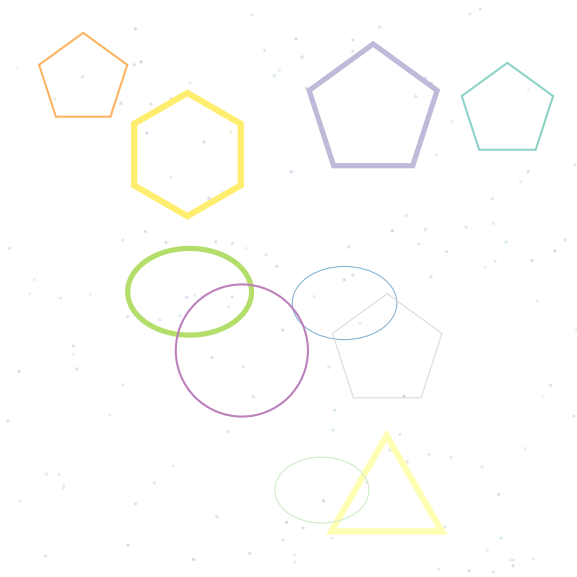[{"shape": "pentagon", "thickness": 1, "radius": 0.42, "center": [0.879, 0.807]}, {"shape": "triangle", "thickness": 3, "radius": 0.55, "center": [0.669, 0.134]}, {"shape": "pentagon", "thickness": 2.5, "radius": 0.58, "center": [0.646, 0.806]}, {"shape": "oval", "thickness": 0.5, "radius": 0.45, "center": [0.597, 0.474]}, {"shape": "pentagon", "thickness": 1, "radius": 0.4, "center": [0.144, 0.862]}, {"shape": "oval", "thickness": 2.5, "radius": 0.54, "center": [0.328, 0.494]}, {"shape": "pentagon", "thickness": 0.5, "radius": 0.5, "center": [0.671, 0.391]}, {"shape": "circle", "thickness": 1, "radius": 0.57, "center": [0.419, 0.392]}, {"shape": "oval", "thickness": 0.5, "radius": 0.41, "center": [0.557, 0.151]}, {"shape": "hexagon", "thickness": 3, "radius": 0.53, "center": [0.325, 0.731]}]